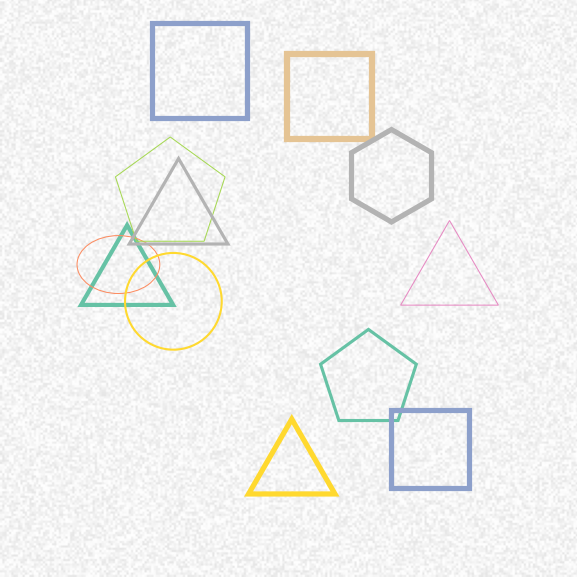[{"shape": "pentagon", "thickness": 1.5, "radius": 0.44, "center": [0.638, 0.341]}, {"shape": "triangle", "thickness": 2, "radius": 0.46, "center": [0.22, 0.517]}, {"shape": "oval", "thickness": 0.5, "radius": 0.36, "center": [0.205, 0.541]}, {"shape": "square", "thickness": 2.5, "radius": 0.34, "center": [0.745, 0.222]}, {"shape": "square", "thickness": 2.5, "radius": 0.41, "center": [0.345, 0.877]}, {"shape": "triangle", "thickness": 0.5, "radius": 0.49, "center": [0.778, 0.52]}, {"shape": "pentagon", "thickness": 0.5, "radius": 0.5, "center": [0.295, 0.662]}, {"shape": "circle", "thickness": 1, "radius": 0.42, "center": [0.3, 0.477]}, {"shape": "triangle", "thickness": 2.5, "radius": 0.43, "center": [0.505, 0.187]}, {"shape": "square", "thickness": 3, "radius": 0.36, "center": [0.571, 0.832]}, {"shape": "hexagon", "thickness": 2.5, "radius": 0.4, "center": [0.678, 0.695]}, {"shape": "triangle", "thickness": 1.5, "radius": 0.49, "center": [0.309, 0.626]}]